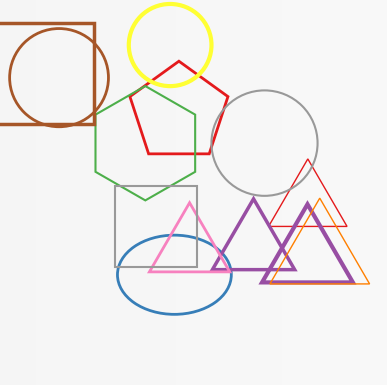[{"shape": "pentagon", "thickness": 2, "radius": 0.67, "center": [0.462, 0.708]}, {"shape": "triangle", "thickness": 1, "radius": 0.58, "center": [0.794, 0.47]}, {"shape": "oval", "thickness": 2, "radius": 0.73, "center": [0.45, 0.286]}, {"shape": "hexagon", "thickness": 1.5, "radius": 0.74, "center": [0.375, 0.628]}, {"shape": "triangle", "thickness": 2.5, "radius": 0.61, "center": [0.654, 0.361]}, {"shape": "triangle", "thickness": 3, "radius": 0.68, "center": [0.793, 0.334]}, {"shape": "triangle", "thickness": 1, "radius": 0.74, "center": [0.825, 0.337]}, {"shape": "circle", "thickness": 3, "radius": 0.53, "center": [0.439, 0.883]}, {"shape": "circle", "thickness": 2, "radius": 0.64, "center": [0.152, 0.798]}, {"shape": "square", "thickness": 2.5, "radius": 0.66, "center": [0.112, 0.81]}, {"shape": "triangle", "thickness": 2, "radius": 0.6, "center": [0.489, 0.354]}, {"shape": "circle", "thickness": 1.5, "radius": 0.68, "center": [0.683, 0.628]}, {"shape": "square", "thickness": 1.5, "radius": 0.52, "center": [0.402, 0.413]}]